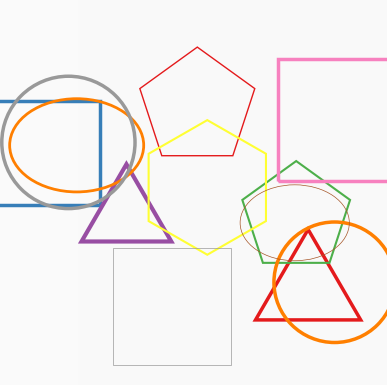[{"shape": "triangle", "thickness": 2.5, "radius": 0.78, "center": [0.795, 0.247]}, {"shape": "pentagon", "thickness": 1, "radius": 0.78, "center": [0.509, 0.722]}, {"shape": "square", "thickness": 2.5, "radius": 0.67, "center": [0.123, 0.603]}, {"shape": "pentagon", "thickness": 1.5, "radius": 0.73, "center": [0.764, 0.436]}, {"shape": "triangle", "thickness": 3, "radius": 0.67, "center": [0.326, 0.44]}, {"shape": "circle", "thickness": 2.5, "radius": 0.78, "center": [0.863, 0.267]}, {"shape": "oval", "thickness": 2, "radius": 0.86, "center": [0.198, 0.623]}, {"shape": "hexagon", "thickness": 1.5, "radius": 0.87, "center": [0.535, 0.513]}, {"shape": "oval", "thickness": 0.5, "radius": 0.7, "center": [0.761, 0.421]}, {"shape": "square", "thickness": 2.5, "radius": 0.79, "center": [0.877, 0.687]}, {"shape": "circle", "thickness": 2.5, "radius": 0.86, "center": [0.177, 0.63]}, {"shape": "square", "thickness": 0.5, "radius": 0.77, "center": [0.444, 0.204]}]